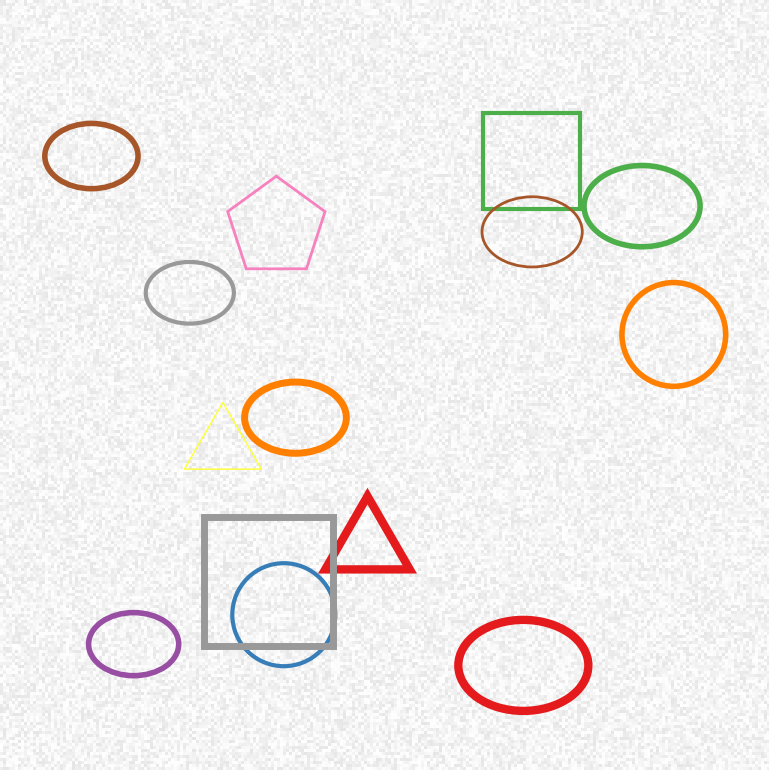[{"shape": "oval", "thickness": 3, "radius": 0.42, "center": [0.68, 0.136]}, {"shape": "triangle", "thickness": 3, "radius": 0.32, "center": [0.477, 0.292]}, {"shape": "circle", "thickness": 1.5, "radius": 0.33, "center": [0.369, 0.202]}, {"shape": "oval", "thickness": 2, "radius": 0.38, "center": [0.834, 0.732]}, {"shape": "square", "thickness": 1.5, "radius": 0.31, "center": [0.69, 0.791]}, {"shape": "oval", "thickness": 2, "radius": 0.29, "center": [0.174, 0.163]}, {"shape": "oval", "thickness": 2.5, "radius": 0.33, "center": [0.384, 0.458]}, {"shape": "circle", "thickness": 2, "radius": 0.34, "center": [0.875, 0.566]}, {"shape": "triangle", "thickness": 0.5, "radius": 0.29, "center": [0.289, 0.42]}, {"shape": "oval", "thickness": 1, "radius": 0.33, "center": [0.691, 0.699]}, {"shape": "oval", "thickness": 2, "radius": 0.3, "center": [0.119, 0.797]}, {"shape": "pentagon", "thickness": 1, "radius": 0.33, "center": [0.359, 0.705]}, {"shape": "oval", "thickness": 1.5, "radius": 0.29, "center": [0.246, 0.62]}, {"shape": "square", "thickness": 2.5, "radius": 0.42, "center": [0.349, 0.245]}]